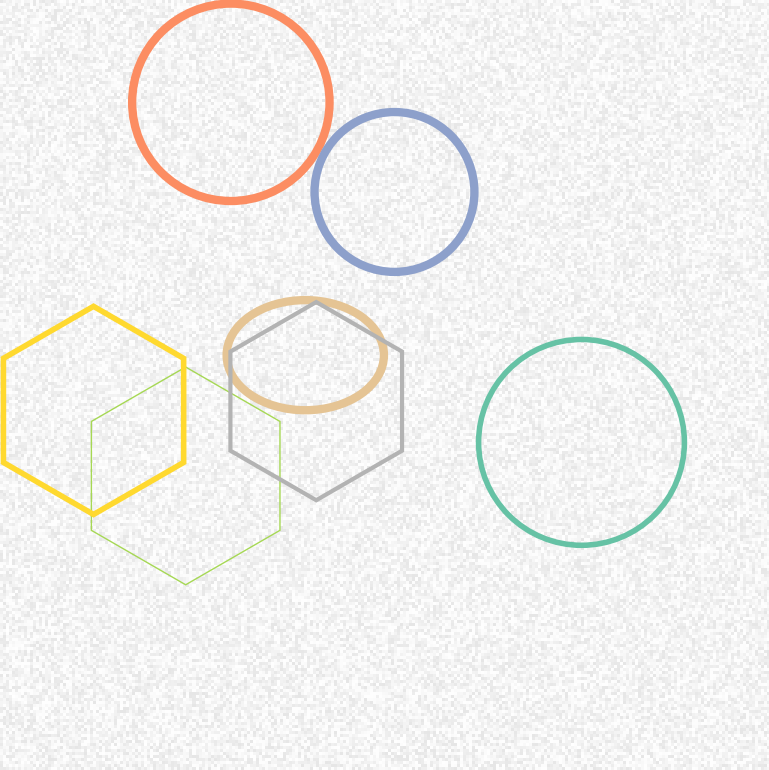[{"shape": "circle", "thickness": 2, "radius": 0.67, "center": [0.755, 0.425]}, {"shape": "circle", "thickness": 3, "radius": 0.64, "center": [0.3, 0.867]}, {"shape": "circle", "thickness": 3, "radius": 0.52, "center": [0.512, 0.751]}, {"shape": "hexagon", "thickness": 0.5, "radius": 0.71, "center": [0.241, 0.382]}, {"shape": "hexagon", "thickness": 2, "radius": 0.68, "center": [0.121, 0.467]}, {"shape": "oval", "thickness": 3, "radius": 0.51, "center": [0.396, 0.539]}, {"shape": "hexagon", "thickness": 1.5, "radius": 0.64, "center": [0.411, 0.479]}]